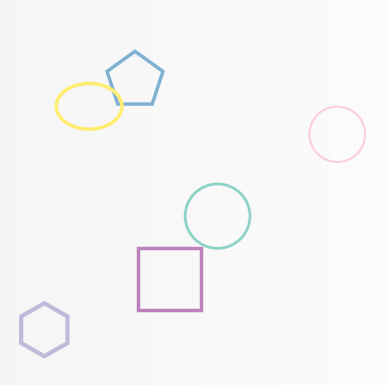[{"shape": "circle", "thickness": 2, "radius": 0.42, "center": [0.561, 0.439]}, {"shape": "hexagon", "thickness": 3, "radius": 0.35, "center": [0.114, 0.144]}, {"shape": "pentagon", "thickness": 2.5, "radius": 0.38, "center": [0.348, 0.791]}, {"shape": "circle", "thickness": 1.5, "radius": 0.36, "center": [0.87, 0.651]}, {"shape": "square", "thickness": 2.5, "radius": 0.4, "center": [0.437, 0.275]}, {"shape": "oval", "thickness": 2.5, "radius": 0.42, "center": [0.23, 0.724]}]